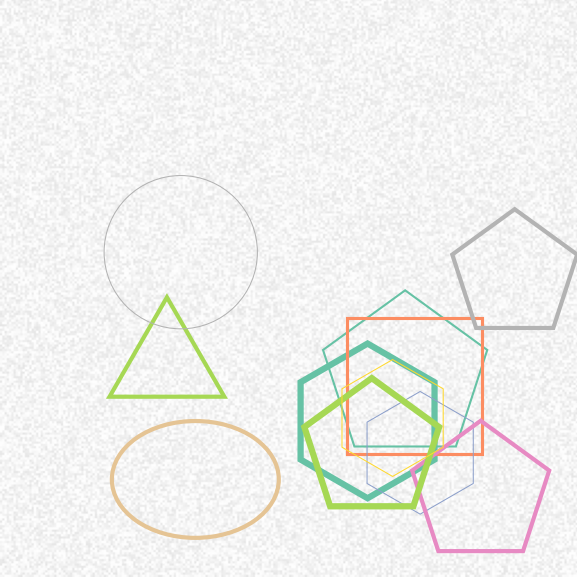[{"shape": "hexagon", "thickness": 3, "radius": 0.67, "center": [0.636, 0.27]}, {"shape": "pentagon", "thickness": 1, "radius": 0.75, "center": [0.702, 0.347]}, {"shape": "square", "thickness": 1.5, "radius": 0.59, "center": [0.718, 0.331]}, {"shape": "hexagon", "thickness": 0.5, "radius": 0.53, "center": [0.728, 0.215]}, {"shape": "pentagon", "thickness": 2, "radius": 0.62, "center": [0.832, 0.146]}, {"shape": "pentagon", "thickness": 3, "radius": 0.61, "center": [0.644, 0.222]}, {"shape": "triangle", "thickness": 2, "radius": 0.57, "center": [0.289, 0.37]}, {"shape": "hexagon", "thickness": 0.5, "radius": 0.51, "center": [0.68, 0.275]}, {"shape": "oval", "thickness": 2, "radius": 0.72, "center": [0.338, 0.169]}, {"shape": "pentagon", "thickness": 2, "radius": 0.57, "center": [0.891, 0.523]}, {"shape": "circle", "thickness": 0.5, "radius": 0.66, "center": [0.313, 0.562]}]